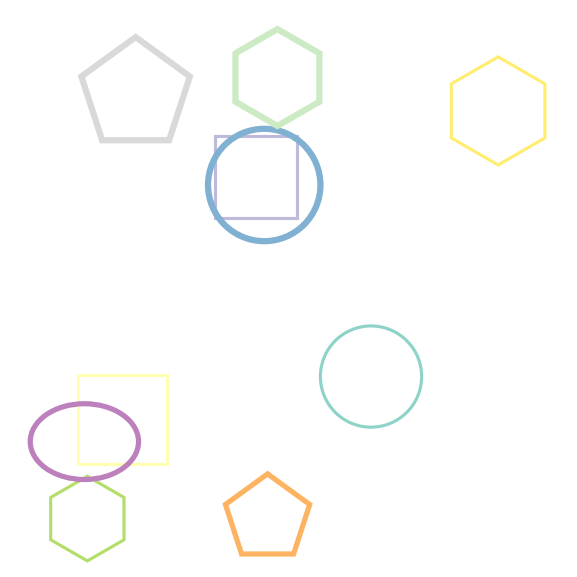[{"shape": "circle", "thickness": 1.5, "radius": 0.44, "center": [0.642, 0.347]}, {"shape": "square", "thickness": 1.5, "radius": 0.39, "center": [0.212, 0.272]}, {"shape": "square", "thickness": 1.5, "radius": 0.36, "center": [0.443, 0.693]}, {"shape": "circle", "thickness": 3, "radius": 0.49, "center": [0.458, 0.679]}, {"shape": "pentagon", "thickness": 2.5, "radius": 0.38, "center": [0.463, 0.102]}, {"shape": "hexagon", "thickness": 1.5, "radius": 0.37, "center": [0.151, 0.101]}, {"shape": "pentagon", "thickness": 3, "radius": 0.49, "center": [0.235, 0.836]}, {"shape": "oval", "thickness": 2.5, "radius": 0.47, "center": [0.146, 0.234]}, {"shape": "hexagon", "thickness": 3, "radius": 0.42, "center": [0.48, 0.865]}, {"shape": "hexagon", "thickness": 1.5, "radius": 0.47, "center": [0.863, 0.807]}]